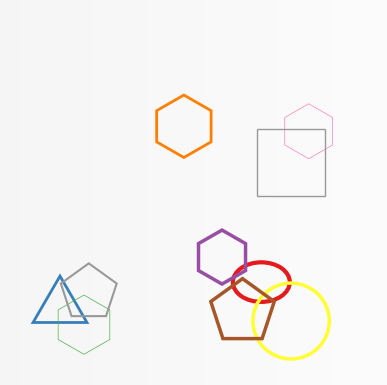[{"shape": "oval", "thickness": 3, "radius": 0.37, "center": [0.674, 0.267]}, {"shape": "triangle", "thickness": 2, "radius": 0.4, "center": [0.155, 0.203]}, {"shape": "hexagon", "thickness": 0.5, "radius": 0.38, "center": [0.217, 0.157]}, {"shape": "hexagon", "thickness": 2.5, "radius": 0.35, "center": [0.573, 0.332]}, {"shape": "hexagon", "thickness": 2, "radius": 0.41, "center": [0.475, 0.672]}, {"shape": "circle", "thickness": 2.5, "radius": 0.49, "center": [0.751, 0.166]}, {"shape": "pentagon", "thickness": 2.5, "radius": 0.43, "center": [0.626, 0.19]}, {"shape": "hexagon", "thickness": 0.5, "radius": 0.36, "center": [0.797, 0.659]}, {"shape": "pentagon", "thickness": 1.5, "radius": 0.38, "center": [0.229, 0.24]}, {"shape": "square", "thickness": 1, "radius": 0.44, "center": [0.752, 0.579]}]